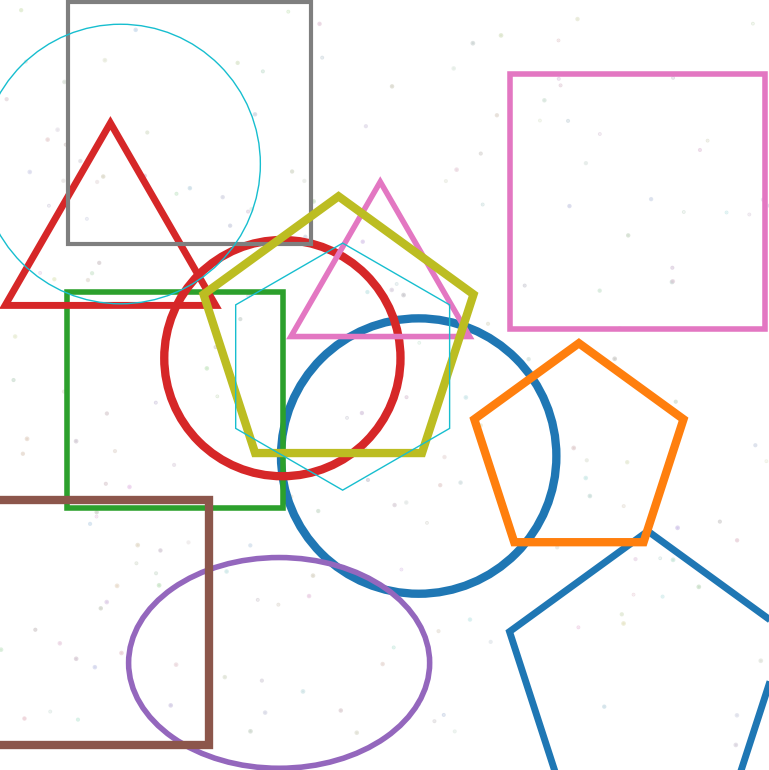[{"shape": "circle", "thickness": 3, "radius": 0.89, "center": [0.544, 0.408]}, {"shape": "pentagon", "thickness": 2.5, "radius": 0.94, "center": [0.841, 0.121]}, {"shape": "pentagon", "thickness": 3, "radius": 0.71, "center": [0.752, 0.411]}, {"shape": "square", "thickness": 2, "radius": 0.7, "center": [0.227, 0.481]}, {"shape": "circle", "thickness": 3, "radius": 0.77, "center": [0.367, 0.535]}, {"shape": "triangle", "thickness": 2.5, "radius": 0.79, "center": [0.143, 0.682]}, {"shape": "oval", "thickness": 2, "radius": 0.98, "center": [0.362, 0.139]}, {"shape": "square", "thickness": 3, "radius": 0.8, "center": [0.112, 0.191]}, {"shape": "triangle", "thickness": 2, "radius": 0.67, "center": [0.494, 0.63]}, {"shape": "square", "thickness": 2, "radius": 0.83, "center": [0.828, 0.738]}, {"shape": "square", "thickness": 1.5, "radius": 0.79, "center": [0.246, 0.84]}, {"shape": "pentagon", "thickness": 3, "radius": 0.92, "center": [0.44, 0.561]}, {"shape": "hexagon", "thickness": 0.5, "radius": 0.8, "center": [0.445, 0.524]}, {"shape": "circle", "thickness": 0.5, "radius": 0.91, "center": [0.157, 0.787]}]